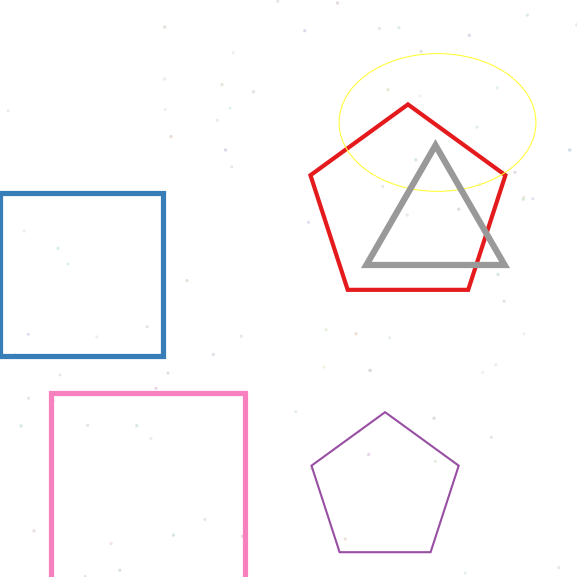[{"shape": "pentagon", "thickness": 2, "radius": 0.89, "center": [0.706, 0.641]}, {"shape": "square", "thickness": 2.5, "radius": 0.71, "center": [0.141, 0.523]}, {"shape": "pentagon", "thickness": 1, "radius": 0.67, "center": [0.667, 0.151]}, {"shape": "oval", "thickness": 0.5, "radius": 0.85, "center": [0.758, 0.787]}, {"shape": "square", "thickness": 2.5, "radius": 0.84, "center": [0.256, 0.151]}, {"shape": "triangle", "thickness": 3, "radius": 0.69, "center": [0.754, 0.609]}]